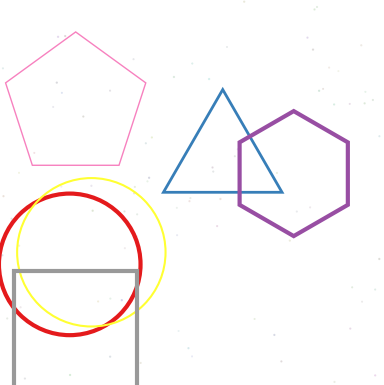[{"shape": "circle", "thickness": 3, "radius": 0.92, "center": [0.181, 0.313]}, {"shape": "triangle", "thickness": 2, "radius": 0.89, "center": [0.579, 0.589]}, {"shape": "hexagon", "thickness": 3, "radius": 0.81, "center": [0.763, 0.549]}, {"shape": "circle", "thickness": 1.5, "radius": 0.96, "center": [0.237, 0.345]}, {"shape": "pentagon", "thickness": 1, "radius": 0.96, "center": [0.197, 0.726]}, {"shape": "square", "thickness": 3, "radius": 0.8, "center": [0.196, 0.136]}]